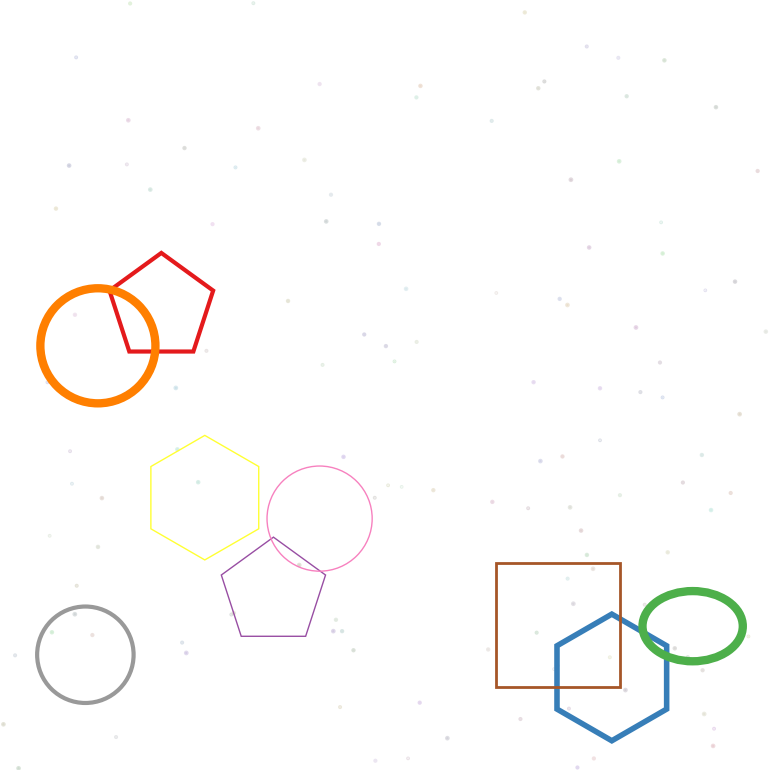[{"shape": "pentagon", "thickness": 1.5, "radius": 0.35, "center": [0.21, 0.601]}, {"shape": "hexagon", "thickness": 2, "radius": 0.41, "center": [0.795, 0.12]}, {"shape": "oval", "thickness": 3, "radius": 0.33, "center": [0.9, 0.187]}, {"shape": "pentagon", "thickness": 0.5, "radius": 0.36, "center": [0.355, 0.231]}, {"shape": "circle", "thickness": 3, "radius": 0.37, "center": [0.127, 0.551]}, {"shape": "hexagon", "thickness": 0.5, "radius": 0.4, "center": [0.266, 0.354]}, {"shape": "square", "thickness": 1, "radius": 0.4, "center": [0.724, 0.189]}, {"shape": "circle", "thickness": 0.5, "radius": 0.34, "center": [0.415, 0.326]}, {"shape": "circle", "thickness": 1.5, "radius": 0.31, "center": [0.111, 0.15]}]